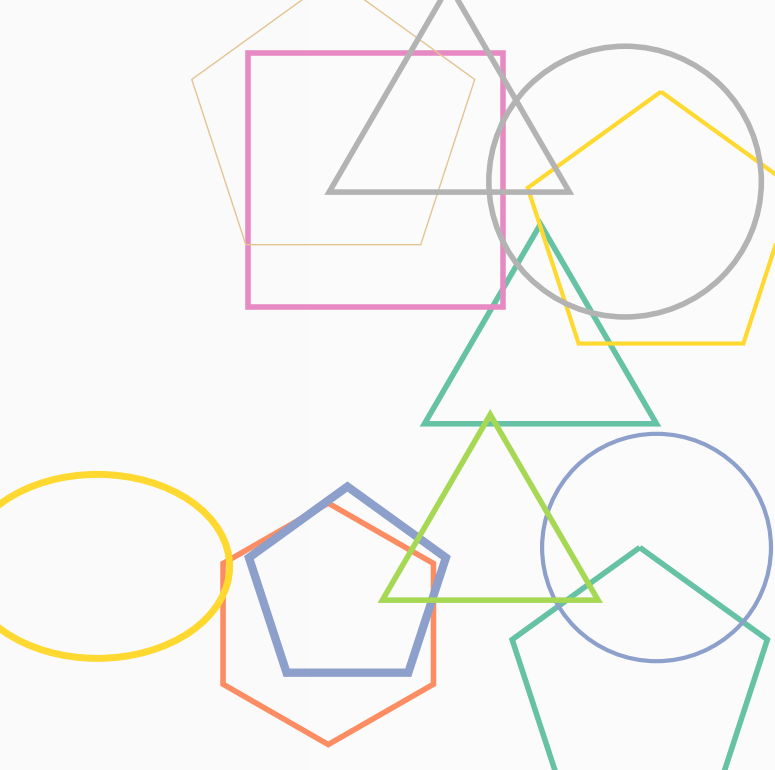[{"shape": "pentagon", "thickness": 2, "radius": 0.87, "center": [0.825, 0.116]}, {"shape": "triangle", "thickness": 2, "radius": 0.86, "center": [0.697, 0.536]}, {"shape": "hexagon", "thickness": 2, "radius": 0.78, "center": [0.424, 0.19]}, {"shape": "pentagon", "thickness": 3, "radius": 0.67, "center": [0.448, 0.234]}, {"shape": "circle", "thickness": 1.5, "radius": 0.74, "center": [0.847, 0.289]}, {"shape": "square", "thickness": 2, "radius": 0.82, "center": [0.485, 0.767]}, {"shape": "triangle", "thickness": 2, "radius": 0.8, "center": [0.633, 0.301]}, {"shape": "oval", "thickness": 2.5, "radius": 0.85, "center": [0.126, 0.264]}, {"shape": "pentagon", "thickness": 1.5, "radius": 0.9, "center": [0.853, 0.7]}, {"shape": "pentagon", "thickness": 0.5, "radius": 0.96, "center": [0.43, 0.838]}, {"shape": "triangle", "thickness": 2, "radius": 0.9, "center": [0.58, 0.84]}, {"shape": "circle", "thickness": 2, "radius": 0.88, "center": [0.807, 0.764]}]